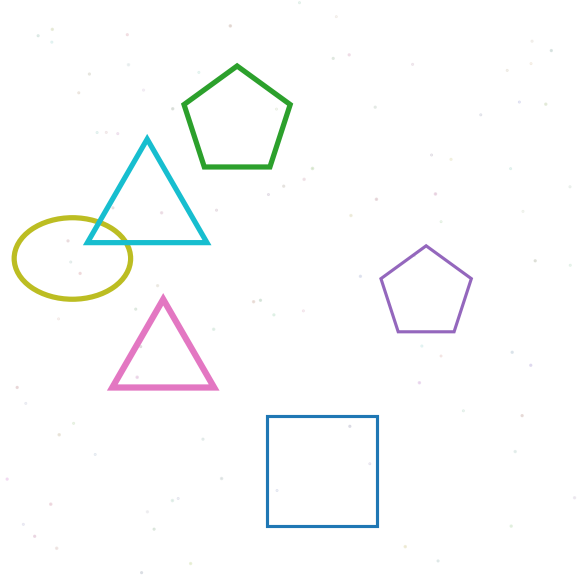[{"shape": "square", "thickness": 1.5, "radius": 0.47, "center": [0.558, 0.183]}, {"shape": "pentagon", "thickness": 2.5, "radius": 0.48, "center": [0.411, 0.788]}, {"shape": "pentagon", "thickness": 1.5, "radius": 0.41, "center": [0.738, 0.491]}, {"shape": "triangle", "thickness": 3, "radius": 0.51, "center": [0.283, 0.379]}, {"shape": "oval", "thickness": 2.5, "radius": 0.5, "center": [0.125, 0.552]}, {"shape": "triangle", "thickness": 2.5, "radius": 0.6, "center": [0.255, 0.639]}]